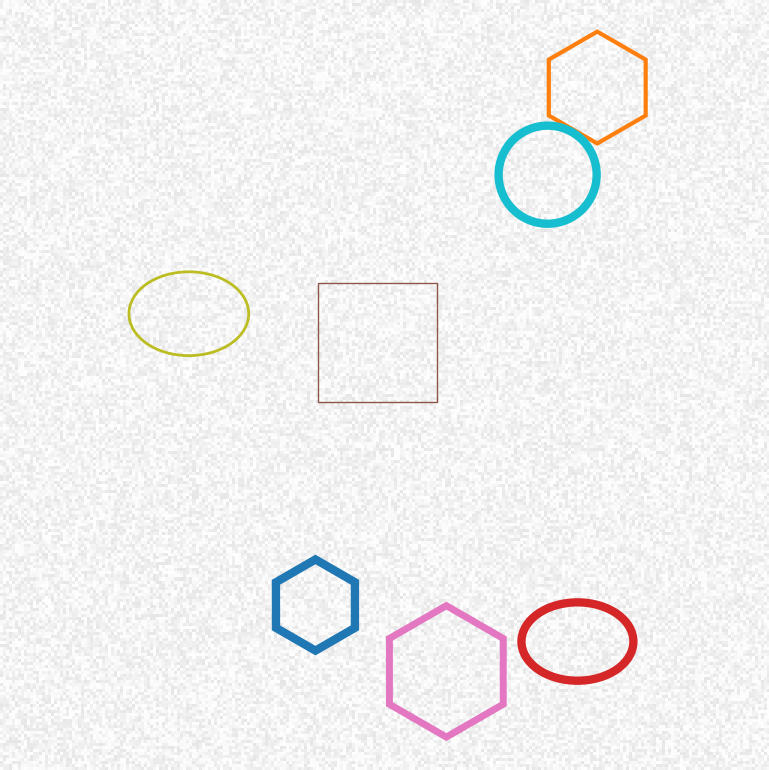[{"shape": "hexagon", "thickness": 3, "radius": 0.3, "center": [0.41, 0.214]}, {"shape": "hexagon", "thickness": 1.5, "radius": 0.36, "center": [0.776, 0.886]}, {"shape": "oval", "thickness": 3, "radius": 0.36, "center": [0.75, 0.167]}, {"shape": "square", "thickness": 0.5, "radius": 0.39, "center": [0.49, 0.555]}, {"shape": "hexagon", "thickness": 2.5, "radius": 0.43, "center": [0.58, 0.128]}, {"shape": "oval", "thickness": 1, "radius": 0.39, "center": [0.245, 0.593]}, {"shape": "circle", "thickness": 3, "radius": 0.32, "center": [0.711, 0.773]}]